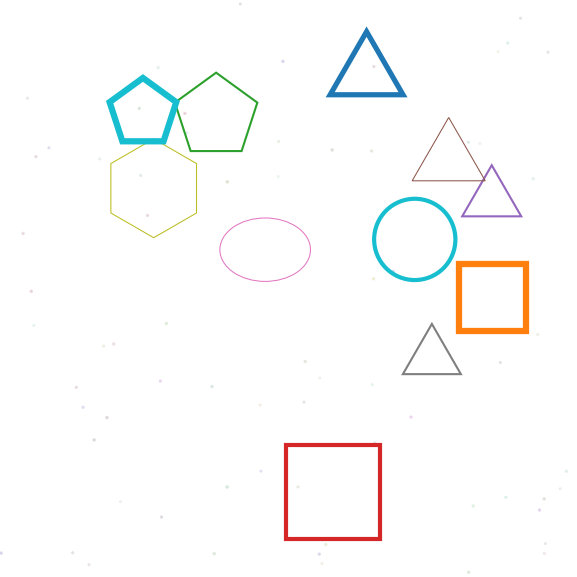[{"shape": "triangle", "thickness": 2.5, "radius": 0.36, "center": [0.635, 0.871]}, {"shape": "square", "thickness": 3, "radius": 0.29, "center": [0.853, 0.484]}, {"shape": "pentagon", "thickness": 1, "radius": 0.38, "center": [0.374, 0.798]}, {"shape": "square", "thickness": 2, "radius": 0.41, "center": [0.577, 0.147]}, {"shape": "triangle", "thickness": 1, "radius": 0.29, "center": [0.851, 0.654]}, {"shape": "triangle", "thickness": 0.5, "radius": 0.37, "center": [0.777, 0.723]}, {"shape": "oval", "thickness": 0.5, "radius": 0.39, "center": [0.459, 0.567]}, {"shape": "triangle", "thickness": 1, "radius": 0.29, "center": [0.748, 0.38]}, {"shape": "hexagon", "thickness": 0.5, "radius": 0.43, "center": [0.266, 0.673]}, {"shape": "pentagon", "thickness": 3, "radius": 0.3, "center": [0.248, 0.804]}, {"shape": "circle", "thickness": 2, "radius": 0.35, "center": [0.718, 0.585]}]